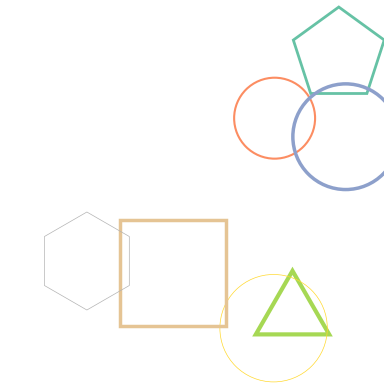[{"shape": "pentagon", "thickness": 2, "radius": 0.62, "center": [0.88, 0.858]}, {"shape": "circle", "thickness": 1.5, "radius": 0.53, "center": [0.713, 0.693]}, {"shape": "circle", "thickness": 2.5, "radius": 0.69, "center": [0.898, 0.645]}, {"shape": "triangle", "thickness": 3, "radius": 0.55, "center": [0.76, 0.186]}, {"shape": "circle", "thickness": 0.5, "radius": 0.7, "center": [0.711, 0.148]}, {"shape": "square", "thickness": 2.5, "radius": 0.69, "center": [0.45, 0.291]}, {"shape": "hexagon", "thickness": 0.5, "radius": 0.64, "center": [0.226, 0.322]}]